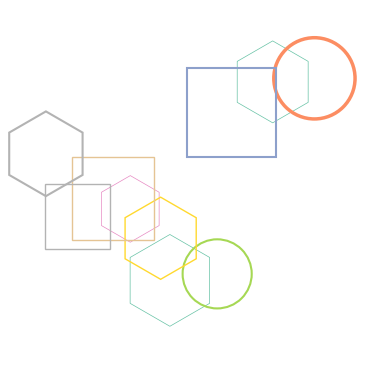[{"shape": "hexagon", "thickness": 0.5, "radius": 0.6, "center": [0.441, 0.272]}, {"shape": "hexagon", "thickness": 0.5, "radius": 0.53, "center": [0.708, 0.787]}, {"shape": "circle", "thickness": 2.5, "radius": 0.53, "center": [0.817, 0.797]}, {"shape": "square", "thickness": 1.5, "radius": 0.57, "center": [0.601, 0.708]}, {"shape": "hexagon", "thickness": 0.5, "radius": 0.43, "center": [0.338, 0.457]}, {"shape": "circle", "thickness": 1.5, "radius": 0.45, "center": [0.564, 0.289]}, {"shape": "hexagon", "thickness": 1, "radius": 0.53, "center": [0.417, 0.381]}, {"shape": "square", "thickness": 1, "radius": 0.54, "center": [0.294, 0.485]}, {"shape": "hexagon", "thickness": 1.5, "radius": 0.55, "center": [0.119, 0.601]}, {"shape": "square", "thickness": 1, "radius": 0.42, "center": [0.202, 0.438]}]